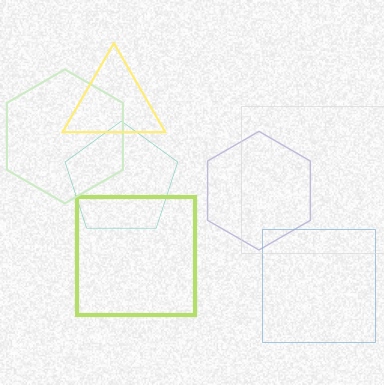[{"shape": "pentagon", "thickness": 0.5, "radius": 0.77, "center": [0.315, 0.532]}, {"shape": "hexagon", "thickness": 1, "radius": 0.77, "center": [0.673, 0.505]}, {"shape": "square", "thickness": 0.5, "radius": 0.73, "center": [0.827, 0.257]}, {"shape": "square", "thickness": 3, "radius": 0.76, "center": [0.352, 0.335]}, {"shape": "square", "thickness": 0.5, "radius": 0.96, "center": [0.817, 0.534]}, {"shape": "hexagon", "thickness": 1.5, "radius": 0.87, "center": [0.169, 0.646]}, {"shape": "triangle", "thickness": 1.5, "radius": 0.77, "center": [0.296, 0.734]}]